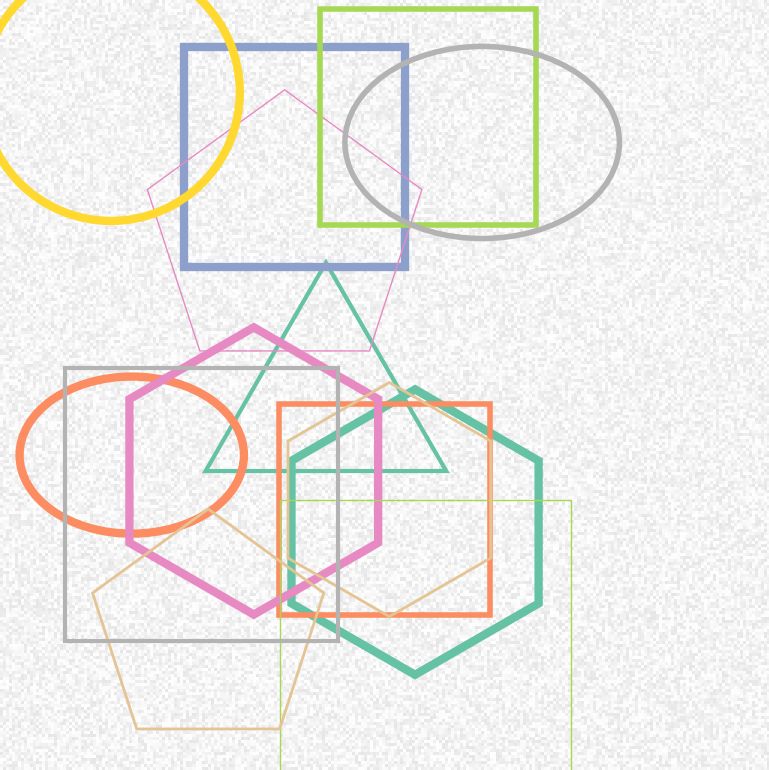[{"shape": "triangle", "thickness": 1.5, "radius": 0.9, "center": [0.423, 0.478]}, {"shape": "hexagon", "thickness": 3, "radius": 0.93, "center": [0.539, 0.309]}, {"shape": "oval", "thickness": 3, "radius": 0.73, "center": [0.171, 0.409]}, {"shape": "square", "thickness": 2, "radius": 0.69, "center": [0.499, 0.338]}, {"shape": "square", "thickness": 3, "radius": 0.72, "center": [0.383, 0.796]}, {"shape": "pentagon", "thickness": 0.5, "radius": 0.94, "center": [0.37, 0.696]}, {"shape": "hexagon", "thickness": 3, "radius": 0.93, "center": [0.33, 0.388]}, {"shape": "square", "thickness": 0.5, "radius": 0.94, "center": [0.553, 0.162]}, {"shape": "square", "thickness": 2, "radius": 0.7, "center": [0.556, 0.848]}, {"shape": "circle", "thickness": 3, "radius": 0.84, "center": [0.144, 0.88]}, {"shape": "pentagon", "thickness": 1, "radius": 0.79, "center": [0.27, 0.181]}, {"shape": "hexagon", "thickness": 1, "radius": 0.76, "center": [0.506, 0.351]}, {"shape": "square", "thickness": 1.5, "radius": 0.89, "center": [0.262, 0.344]}, {"shape": "oval", "thickness": 2, "radius": 0.89, "center": [0.626, 0.815]}]